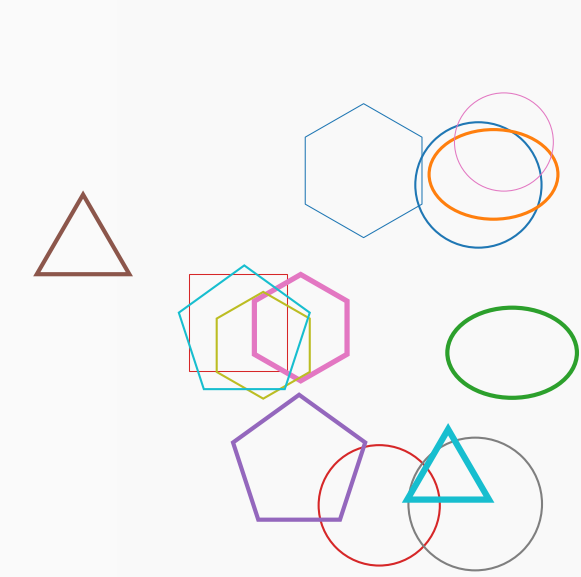[{"shape": "circle", "thickness": 1, "radius": 0.54, "center": [0.823, 0.679]}, {"shape": "hexagon", "thickness": 0.5, "radius": 0.58, "center": [0.626, 0.704]}, {"shape": "oval", "thickness": 1.5, "radius": 0.55, "center": [0.849, 0.697]}, {"shape": "oval", "thickness": 2, "radius": 0.56, "center": [0.881, 0.388]}, {"shape": "square", "thickness": 0.5, "radius": 0.42, "center": [0.41, 0.441]}, {"shape": "circle", "thickness": 1, "radius": 0.52, "center": [0.652, 0.124]}, {"shape": "pentagon", "thickness": 2, "radius": 0.6, "center": [0.515, 0.196]}, {"shape": "triangle", "thickness": 2, "radius": 0.46, "center": [0.143, 0.57]}, {"shape": "circle", "thickness": 0.5, "radius": 0.43, "center": [0.867, 0.753]}, {"shape": "hexagon", "thickness": 2.5, "radius": 0.46, "center": [0.517, 0.432]}, {"shape": "circle", "thickness": 1, "radius": 0.57, "center": [0.818, 0.126]}, {"shape": "hexagon", "thickness": 1, "radius": 0.46, "center": [0.453, 0.401]}, {"shape": "triangle", "thickness": 3, "radius": 0.41, "center": [0.771, 0.175]}, {"shape": "pentagon", "thickness": 1, "radius": 0.59, "center": [0.42, 0.421]}]